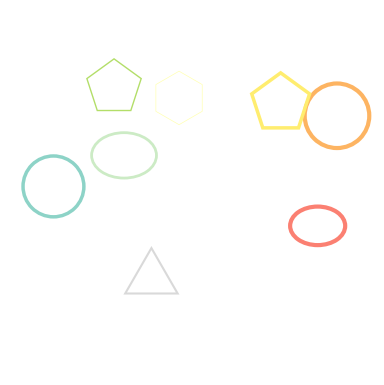[{"shape": "circle", "thickness": 2.5, "radius": 0.4, "center": [0.139, 0.516]}, {"shape": "hexagon", "thickness": 0.5, "radius": 0.35, "center": [0.465, 0.746]}, {"shape": "oval", "thickness": 3, "radius": 0.36, "center": [0.825, 0.413]}, {"shape": "circle", "thickness": 3, "radius": 0.42, "center": [0.875, 0.699]}, {"shape": "pentagon", "thickness": 1, "radius": 0.37, "center": [0.296, 0.773]}, {"shape": "triangle", "thickness": 1.5, "radius": 0.39, "center": [0.393, 0.277]}, {"shape": "oval", "thickness": 2, "radius": 0.42, "center": [0.322, 0.596]}, {"shape": "pentagon", "thickness": 2.5, "radius": 0.39, "center": [0.729, 0.732]}]